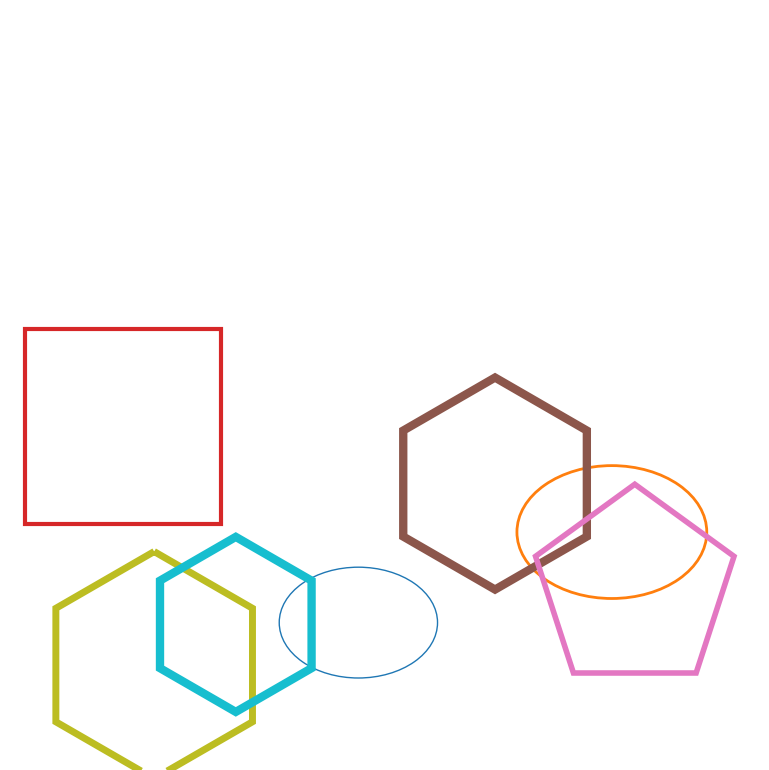[{"shape": "oval", "thickness": 0.5, "radius": 0.51, "center": [0.465, 0.191]}, {"shape": "oval", "thickness": 1, "radius": 0.62, "center": [0.795, 0.309]}, {"shape": "square", "thickness": 1.5, "radius": 0.63, "center": [0.16, 0.446]}, {"shape": "hexagon", "thickness": 3, "radius": 0.69, "center": [0.643, 0.372]}, {"shape": "pentagon", "thickness": 2, "radius": 0.68, "center": [0.824, 0.236]}, {"shape": "hexagon", "thickness": 2.5, "radius": 0.74, "center": [0.2, 0.136]}, {"shape": "hexagon", "thickness": 3, "radius": 0.57, "center": [0.306, 0.189]}]